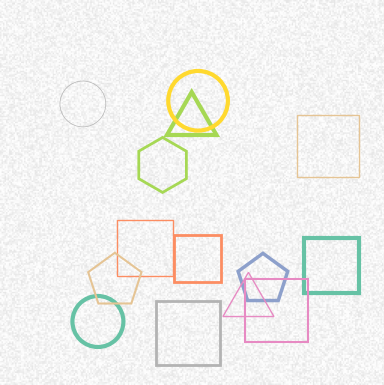[{"shape": "square", "thickness": 3, "radius": 0.36, "center": [0.861, 0.311]}, {"shape": "circle", "thickness": 3, "radius": 0.33, "center": [0.254, 0.165]}, {"shape": "square", "thickness": 1, "radius": 0.36, "center": [0.378, 0.355]}, {"shape": "square", "thickness": 2, "radius": 0.31, "center": [0.513, 0.329]}, {"shape": "pentagon", "thickness": 2.5, "radius": 0.34, "center": [0.683, 0.274]}, {"shape": "triangle", "thickness": 1, "radius": 0.38, "center": [0.645, 0.216]}, {"shape": "square", "thickness": 1.5, "radius": 0.41, "center": [0.718, 0.194]}, {"shape": "triangle", "thickness": 3, "radius": 0.37, "center": [0.498, 0.687]}, {"shape": "hexagon", "thickness": 2, "radius": 0.36, "center": [0.422, 0.572]}, {"shape": "circle", "thickness": 3, "radius": 0.39, "center": [0.514, 0.738]}, {"shape": "square", "thickness": 1, "radius": 0.4, "center": [0.851, 0.622]}, {"shape": "pentagon", "thickness": 1.5, "radius": 0.36, "center": [0.298, 0.271]}, {"shape": "circle", "thickness": 0.5, "radius": 0.3, "center": [0.215, 0.73]}, {"shape": "square", "thickness": 2, "radius": 0.42, "center": [0.487, 0.135]}]